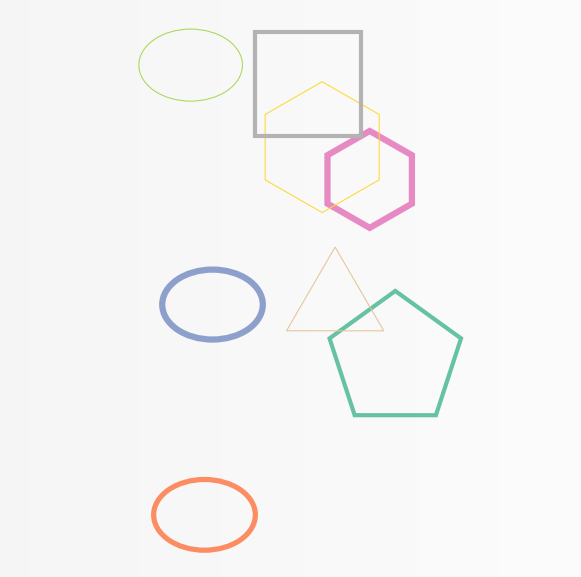[{"shape": "pentagon", "thickness": 2, "radius": 0.59, "center": [0.68, 0.376]}, {"shape": "oval", "thickness": 2.5, "radius": 0.44, "center": [0.352, 0.108]}, {"shape": "oval", "thickness": 3, "radius": 0.43, "center": [0.366, 0.472]}, {"shape": "hexagon", "thickness": 3, "radius": 0.42, "center": [0.636, 0.688]}, {"shape": "oval", "thickness": 0.5, "radius": 0.45, "center": [0.328, 0.886]}, {"shape": "hexagon", "thickness": 0.5, "radius": 0.57, "center": [0.554, 0.744]}, {"shape": "triangle", "thickness": 0.5, "radius": 0.48, "center": [0.577, 0.475]}, {"shape": "square", "thickness": 2, "radius": 0.45, "center": [0.53, 0.854]}]